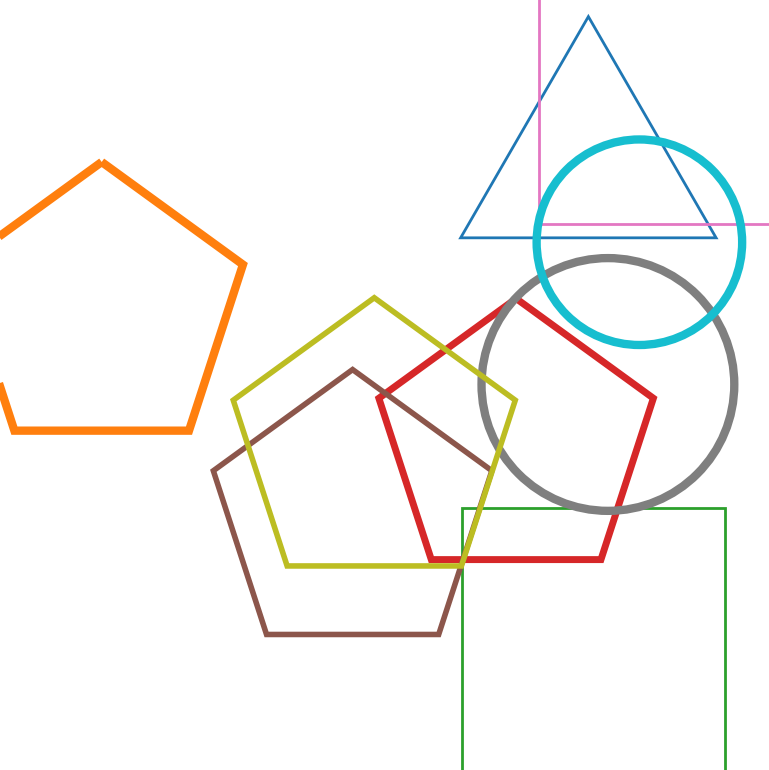[{"shape": "triangle", "thickness": 1, "radius": 0.96, "center": [0.764, 0.787]}, {"shape": "pentagon", "thickness": 3, "radius": 0.96, "center": [0.132, 0.597]}, {"shape": "square", "thickness": 1, "radius": 0.86, "center": [0.771, 0.169]}, {"shape": "pentagon", "thickness": 2.5, "radius": 0.94, "center": [0.67, 0.425]}, {"shape": "pentagon", "thickness": 2, "radius": 0.95, "center": [0.458, 0.33]}, {"shape": "square", "thickness": 1, "radius": 0.81, "center": [0.862, 0.871]}, {"shape": "circle", "thickness": 3, "radius": 0.82, "center": [0.789, 0.501]}, {"shape": "pentagon", "thickness": 2, "radius": 0.96, "center": [0.486, 0.421]}, {"shape": "circle", "thickness": 3, "radius": 0.67, "center": [0.83, 0.685]}]